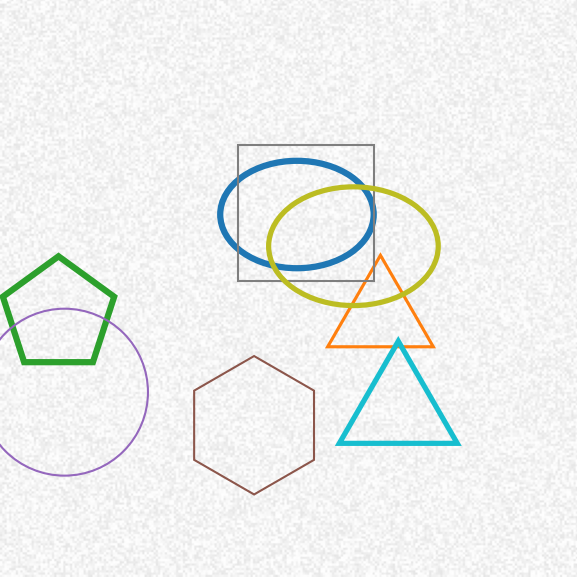[{"shape": "oval", "thickness": 3, "radius": 0.66, "center": [0.514, 0.628]}, {"shape": "triangle", "thickness": 1.5, "radius": 0.53, "center": [0.659, 0.451]}, {"shape": "pentagon", "thickness": 3, "radius": 0.51, "center": [0.101, 0.454]}, {"shape": "circle", "thickness": 1, "radius": 0.72, "center": [0.112, 0.32]}, {"shape": "hexagon", "thickness": 1, "radius": 0.6, "center": [0.44, 0.263]}, {"shape": "square", "thickness": 1, "radius": 0.59, "center": [0.53, 0.63]}, {"shape": "oval", "thickness": 2.5, "radius": 0.73, "center": [0.612, 0.573]}, {"shape": "triangle", "thickness": 2.5, "radius": 0.59, "center": [0.69, 0.29]}]